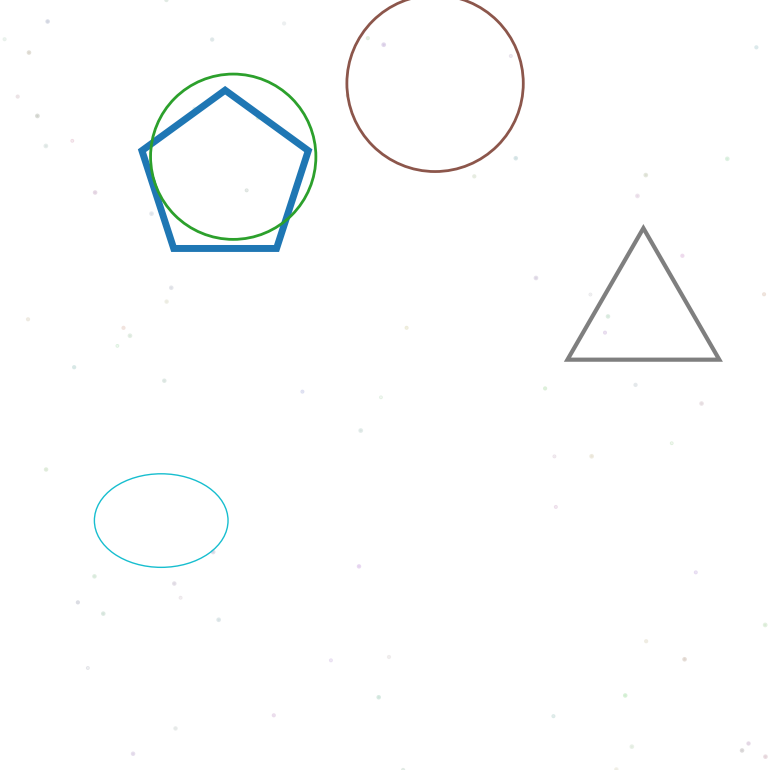[{"shape": "pentagon", "thickness": 2.5, "radius": 0.57, "center": [0.292, 0.769]}, {"shape": "circle", "thickness": 1, "radius": 0.54, "center": [0.303, 0.796]}, {"shape": "circle", "thickness": 1, "radius": 0.57, "center": [0.565, 0.892]}, {"shape": "triangle", "thickness": 1.5, "radius": 0.57, "center": [0.836, 0.59]}, {"shape": "oval", "thickness": 0.5, "radius": 0.43, "center": [0.209, 0.324]}]